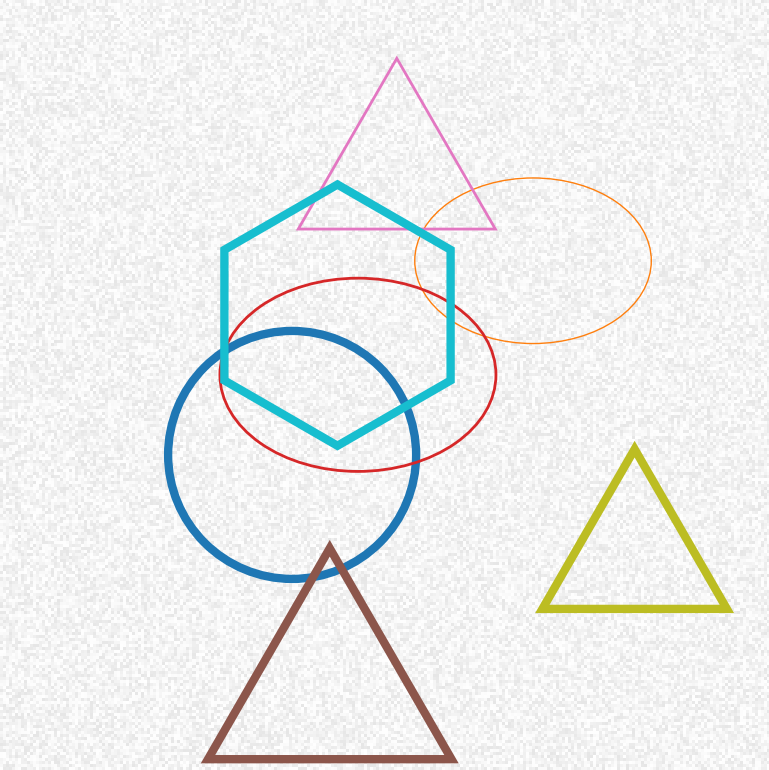[{"shape": "circle", "thickness": 3, "radius": 0.81, "center": [0.379, 0.409]}, {"shape": "oval", "thickness": 0.5, "radius": 0.77, "center": [0.692, 0.661]}, {"shape": "oval", "thickness": 1, "radius": 0.9, "center": [0.465, 0.513]}, {"shape": "triangle", "thickness": 3, "radius": 0.91, "center": [0.428, 0.105]}, {"shape": "triangle", "thickness": 1, "radius": 0.74, "center": [0.515, 0.776]}, {"shape": "triangle", "thickness": 3, "radius": 0.69, "center": [0.824, 0.278]}, {"shape": "hexagon", "thickness": 3, "radius": 0.85, "center": [0.438, 0.591]}]